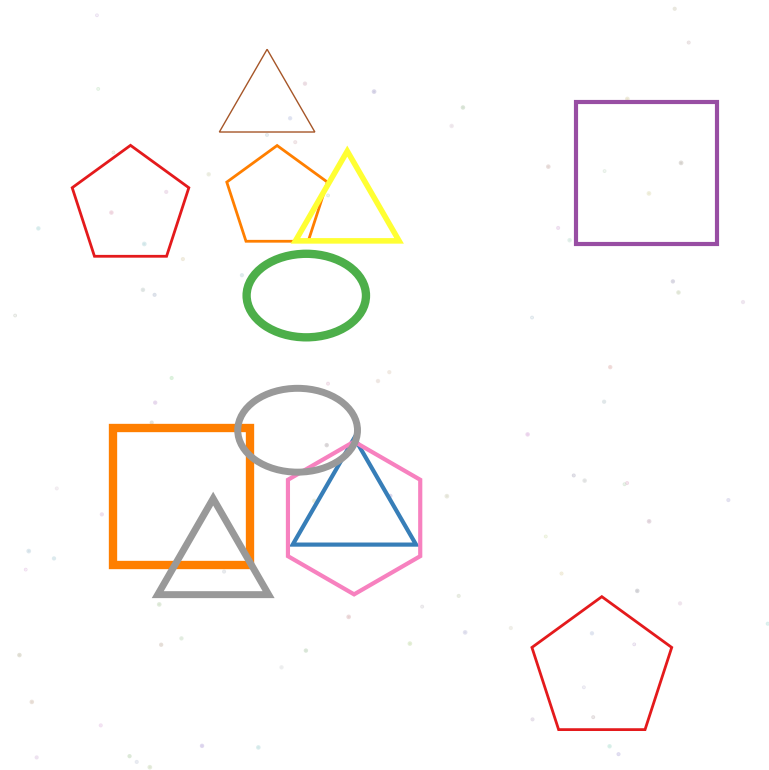[{"shape": "pentagon", "thickness": 1, "radius": 0.48, "center": [0.782, 0.13]}, {"shape": "pentagon", "thickness": 1, "radius": 0.4, "center": [0.169, 0.732]}, {"shape": "triangle", "thickness": 1.5, "radius": 0.46, "center": [0.46, 0.339]}, {"shape": "oval", "thickness": 3, "radius": 0.39, "center": [0.398, 0.616]}, {"shape": "square", "thickness": 1.5, "radius": 0.46, "center": [0.84, 0.776]}, {"shape": "pentagon", "thickness": 1, "radius": 0.34, "center": [0.36, 0.742]}, {"shape": "square", "thickness": 3, "radius": 0.44, "center": [0.235, 0.356]}, {"shape": "triangle", "thickness": 2, "radius": 0.39, "center": [0.451, 0.726]}, {"shape": "triangle", "thickness": 0.5, "radius": 0.36, "center": [0.347, 0.864]}, {"shape": "hexagon", "thickness": 1.5, "radius": 0.5, "center": [0.46, 0.327]}, {"shape": "oval", "thickness": 2.5, "radius": 0.39, "center": [0.387, 0.441]}, {"shape": "triangle", "thickness": 2.5, "radius": 0.42, "center": [0.277, 0.269]}]